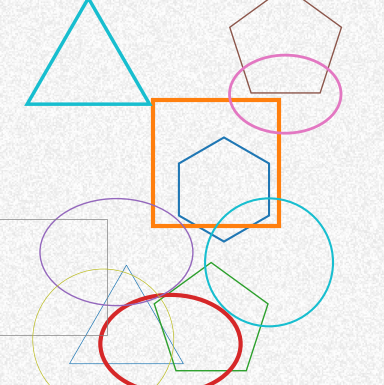[{"shape": "triangle", "thickness": 0.5, "radius": 0.85, "center": [0.328, 0.141]}, {"shape": "hexagon", "thickness": 1.5, "radius": 0.68, "center": [0.582, 0.508]}, {"shape": "square", "thickness": 3, "radius": 0.82, "center": [0.562, 0.576]}, {"shape": "pentagon", "thickness": 1, "radius": 0.78, "center": [0.548, 0.163]}, {"shape": "oval", "thickness": 3, "radius": 0.91, "center": [0.443, 0.107]}, {"shape": "oval", "thickness": 1, "radius": 0.99, "center": [0.302, 0.345]}, {"shape": "pentagon", "thickness": 1, "radius": 0.76, "center": [0.742, 0.882]}, {"shape": "oval", "thickness": 2, "radius": 0.72, "center": [0.741, 0.755]}, {"shape": "square", "thickness": 0.5, "radius": 0.75, "center": [0.128, 0.281]}, {"shape": "circle", "thickness": 0.5, "radius": 0.92, "center": [0.268, 0.118]}, {"shape": "circle", "thickness": 1.5, "radius": 0.83, "center": [0.699, 0.319]}, {"shape": "triangle", "thickness": 2.5, "radius": 0.92, "center": [0.23, 0.821]}]